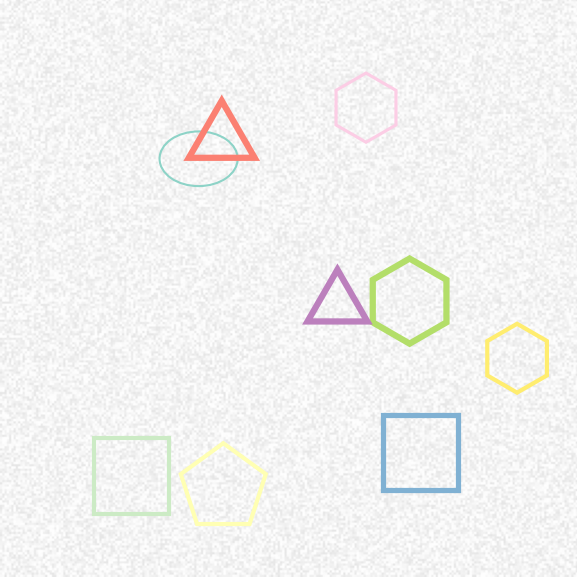[{"shape": "oval", "thickness": 1, "radius": 0.34, "center": [0.344, 0.724]}, {"shape": "pentagon", "thickness": 2, "radius": 0.39, "center": [0.387, 0.154]}, {"shape": "triangle", "thickness": 3, "radius": 0.33, "center": [0.384, 0.759]}, {"shape": "square", "thickness": 2.5, "radius": 0.33, "center": [0.728, 0.216]}, {"shape": "hexagon", "thickness": 3, "radius": 0.37, "center": [0.709, 0.478]}, {"shape": "hexagon", "thickness": 1.5, "radius": 0.3, "center": [0.634, 0.813]}, {"shape": "triangle", "thickness": 3, "radius": 0.3, "center": [0.584, 0.472]}, {"shape": "square", "thickness": 2, "radius": 0.33, "center": [0.228, 0.175]}, {"shape": "hexagon", "thickness": 2, "radius": 0.3, "center": [0.895, 0.379]}]